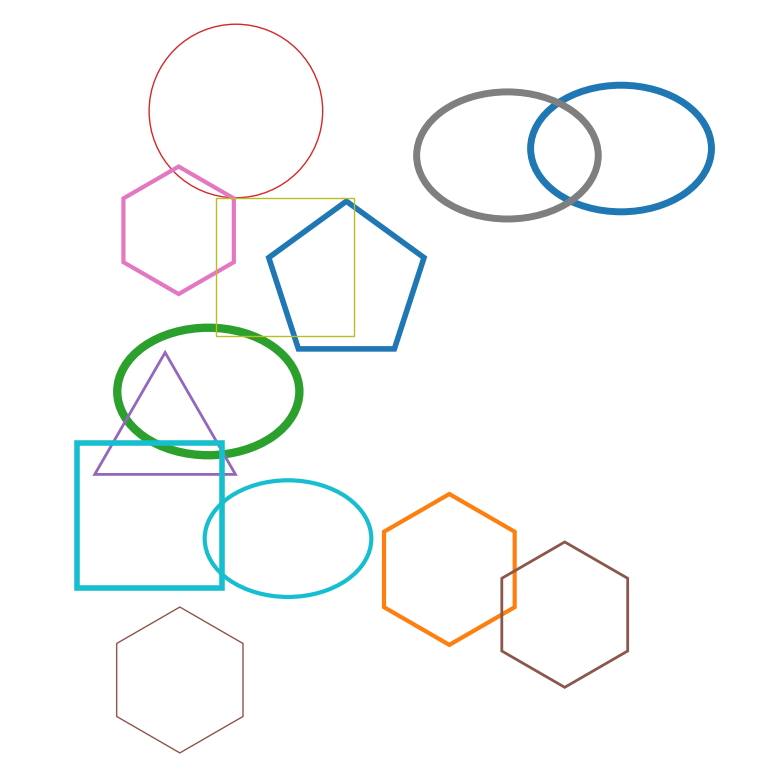[{"shape": "oval", "thickness": 2.5, "radius": 0.59, "center": [0.807, 0.807]}, {"shape": "pentagon", "thickness": 2, "radius": 0.53, "center": [0.45, 0.633]}, {"shape": "hexagon", "thickness": 1.5, "radius": 0.49, "center": [0.584, 0.26]}, {"shape": "oval", "thickness": 3, "radius": 0.59, "center": [0.271, 0.492]}, {"shape": "circle", "thickness": 0.5, "radius": 0.56, "center": [0.306, 0.856]}, {"shape": "triangle", "thickness": 1, "radius": 0.53, "center": [0.214, 0.437]}, {"shape": "hexagon", "thickness": 1, "radius": 0.47, "center": [0.733, 0.202]}, {"shape": "hexagon", "thickness": 0.5, "radius": 0.47, "center": [0.234, 0.117]}, {"shape": "hexagon", "thickness": 1.5, "radius": 0.41, "center": [0.232, 0.701]}, {"shape": "oval", "thickness": 2.5, "radius": 0.59, "center": [0.659, 0.798]}, {"shape": "square", "thickness": 0.5, "radius": 0.45, "center": [0.37, 0.654]}, {"shape": "oval", "thickness": 1.5, "radius": 0.54, "center": [0.374, 0.3]}, {"shape": "square", "thickness": 2, "radius": 0.47, "center": [0.194, 0.331]}]